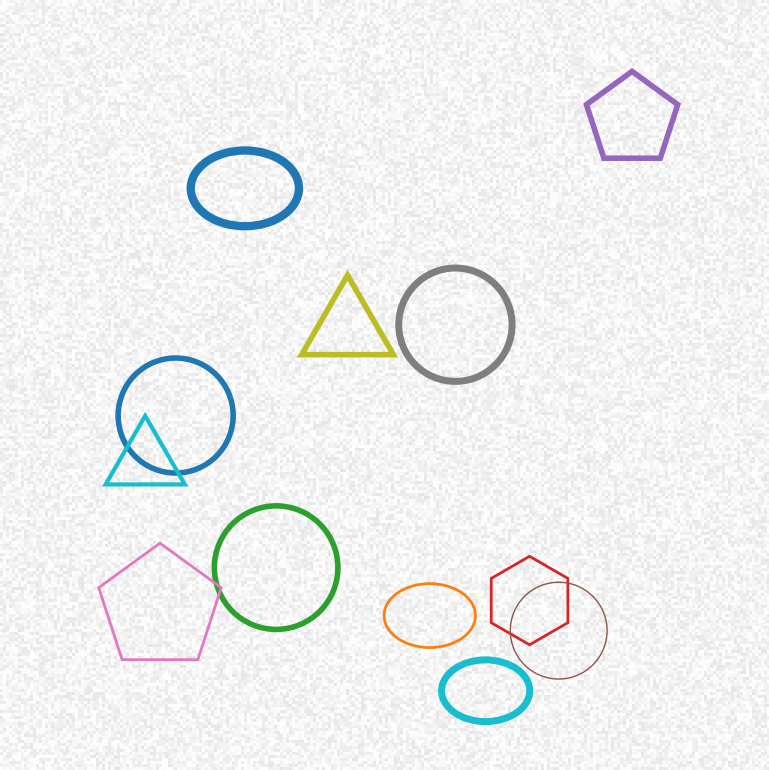[{"shape": "circle", "thickness": 2, "radius": 0.37, "center": [0.228, 0.46]}, {"shape": "oval", "thickness": 3, "radius": 0.35, "center": [0.318, 0.755]}, {"shape": "oval", "thickness": 1, "radius": 0.3, "center": [0.558, 0.201]}, {"shape": "circle", "thickness": 2, "radius": 0.4, "center": [0.359, 0.263]}, {"shape": "hexagon", "thickness": 1, "radius": 0.29, "center": [0.688, 0.22]}, {"shape": "pentagon", "thickness": 2, "radius": 0.31, "center": [0.821, 0.845]}, {"shape": "circle", "thickness": 0.5, "radius": 0.31, "center": [0.726, 0.181]}, {"shape": "pentagon", "thickness": 1, "radius": 0.42, "center": [0.208, 0.211]}, {"shape": "circle", "thickness": 2.5, "radius": 0.37, "center": [0.591, 0.578]}, {"shape": "triangle", "thickness": 2, "radius": 0.34, "center": [0.451, 0.574]}, {"shape": "triangle", "thickness": 1.5, "radius": 0.3, "center": [0.189, 0.401]}, {"shape": "oval", "thickness": 2.5, "radius": 0.29, "center": [0.631, 0.103]}]